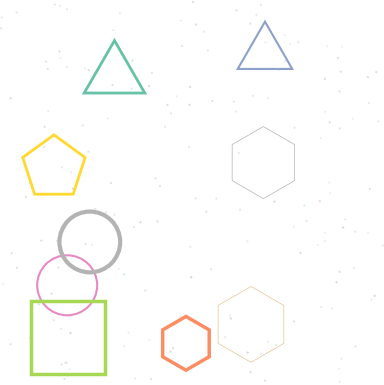[{"shape": "triangle", "thickness": 2, "radius": 0.45, "center": [0.297, 0.804]}, {"shape": "hexagon", "thickness": 2.5, "radius": 0.35, "center": [0.483, 0.108]}, {"shape": "triangle", "thickness": 1.5, "radius": 0.41, "center": [0.688, 0.862]}, {"shape": "circle", "thickness": 1.5, "radius": 0.39, "center": [0.175, 0.259]}, {"shape": "square", "thickness": 2.5, "radius": 0.48, "center": [0.176, 0.123]}, {"shape": "pentagon", "thickness": 2, "radius": 0.43, "center": [0.14, 0.565]}, {"shape": "hexagon", "thickness": 0.5, "radius": 0.49, "center": [0.652, 0.157]}, {"shape": "hexagon", "thickness": 0.5, "radius": 0.47, "center": [0.684, 0.578]}, {"shape": "circle", "thickness": 3, "radius": 0.39, "center": [0.233, 0.372]}]